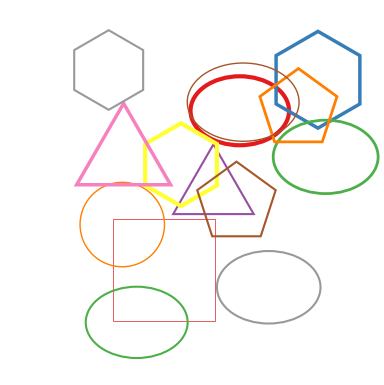[{"shape": "square", "thickness": 0.5, "radius": 0.66, "center": [0.426, 0.299]}, {"shape": "oval", "thickness": 3, "radius": 0.64, "center": [0.623, 0.712]}, {"shape": "hexagon", "thickness": 2.5, "radius": 0.63, "center": [0.826, 0.793]}, {"shape": "oval", "thickness": 1.5, "radius": 0.66, "center": [0.355, 0.163]}, {"shape": "oval", "thickness": 2, "radius": 0.68, "center": [0.846, 0.592]}, {"shape": "triangle", "thickness": 1.5, "radius": 0.6, "center": [0.554, 0.504]}, {"shape": "circle", "thickness": 1, "radius": 0.55, "center": [0.318, 0.417]}, {"shape": "pentagon", "thickness": 2, "radius": 0.53, "center": [0.775, 0.717]}, {"shape": "hexagon", "thickness": 3, "radius": 0.54, "center": [0.47, 0.572]}, {"shape": "oval", "thickness": 1, "radius": 0.73, "center": [0.632, 0.735]}, {"shape": "pentagon", "thickness": 1.5, "radius": 0.54, "center": [0.614, 0.473]}, {"shape": "triangle", "thickness": 2.5, "radius": 0.7, "center": [0.321, 0.591]}, {"shape": "oval", "thickness": 1.5, "radius": 0.67, "center": [0.698, 0.254]}, {"shape": "hexagon", "thickness": 1.5, "radius": 0.52, "center": [0.282, 0.818]}]